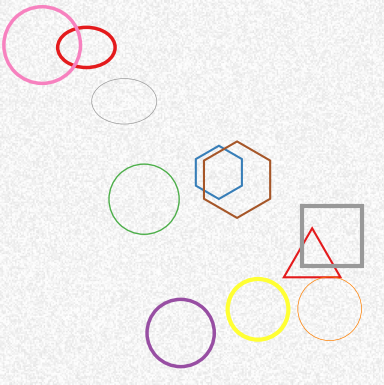[{"shape": "oval", "thickness": 2.5, "radius": 0.37, "center": [0.224, 0.877]}, {"shape": "triangle", "thickness": 1.5, "radius": 0.42, "center": [0.811, 0.322]}, {"shape": "hexagon", "thickness": 1.5, "radius": 0.35, "center": [0.568, 0.552]}, {"shape": "circle", "thickness": 1, "radius": 0.46, "center": [0.374, 0.483]}, {"shape": "circle", "thickness": 2.5, "radius": 0.44, "center": [0.469, 0.135]}, {"shape": "circle", "thickness": 0.5, "radius": 0.41, "center": [0.856, 0.198]}, {"shape": "circle", "thickness": 3, "radius": 0.39, "center": [0.67, 0.197]}, {"shape": "hexagon", "thickness": 1.5, "radius": 0.5, "center": [0.616, 0.533]}, {"shape": "circle", "thickness": 2.5, "radius": 0.5, "center": [0.11, 0.883]}, {"shape": "square", "thickness": 3, "radius": 0.39, "center": [0.863, 0.387]}, {"shape": "oval", "thickness": 0.5, "radius": 0.42, "center": [0.323, 0.737]}]